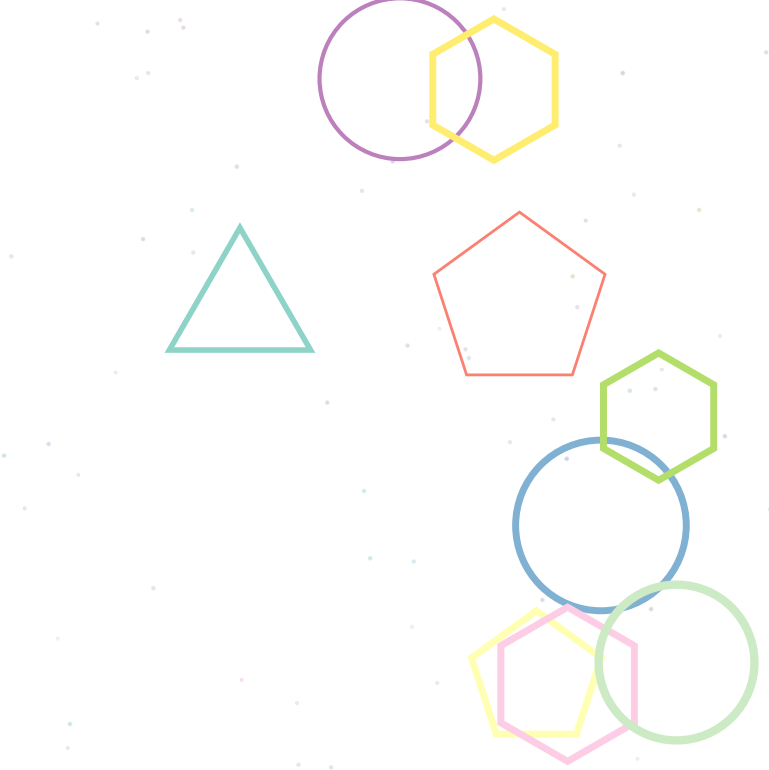[{"shape": "triangle", "thickness": 2, "radius": 0.53, "center": [0.312, 0.598]}, {"shape": "pentagon", "thickness": 2.5, "radius": 0.44, "center": [0.697, 0.118]}, {"shape": "pentagon", "thickness": 1, "radius": 0.58, "center": [0.675, 0.608]}, {"shape": "circle", "thickness": 2.5, "radius": 0.55, "center": [0.78, 0.318]}, {"shape": "hexagon", "thickness": 2.5, "radius": 0.41, "center": [0.855, 0.459]}, {"shape": "hexagon", "thickness": 2.5, "radius": 0.5, "center": [0.737, 0.111]}, {"shape": "circle", "thickness": 1.5, "radius": 0.52, "center": [0.519, 0.898]}, {"shape": "circle", "thickness": 3, "radius": 0.51, "center": [0.879, 0.14]}, {"shape": "hexagon", "thickness": 2.5, "radius": 0.46, "center": [0.641, 0.884]}]